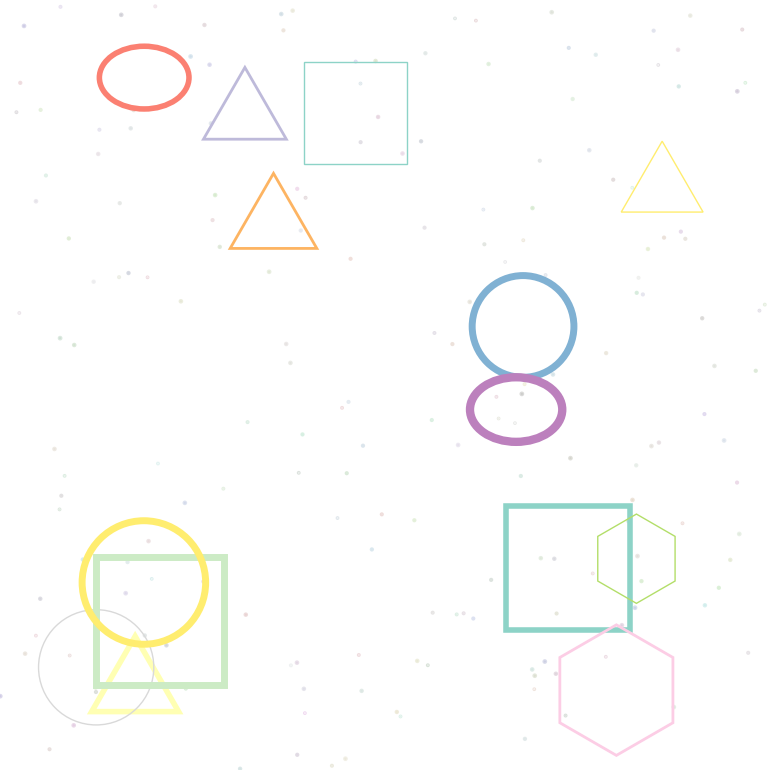[{"shape": "square", "thickness": 2, "radius": 0.4, "center": [0.738, 0.263]}, {"shape": "square", "thickness": 0.5, "radius": 0.33, "center": [0.461, 0.853]}, {"shape": "triangle", "thickness": 2, "radius": 0.33, "center": [0.176, 0.108]}, {"shape": "triangle", "thickness": 1, "radius": 0.31, "center": [0.318, 0.85]}, {"shape": "oval", "thickness": 2, "radius": 0.29, "center": [0.187, 0.899]}, {"shape": "circle", "thickness": 2.5, "radius": 0.33, "center": [0.679, 0.576]}, {"shape": "triangle", "thickness": 1, "radius": 0.32, "center": [0.355, 0.71]}, {"shape": "hexagon", "thickness": 0.5, "radius": 0.29, "center": [0.827, 0.274]}, {"shape": "hexagon", "thickness": 1, "radius": 0.42, "center": [0.8, 0.104]}, {"shape": "circle", "thickness": 0.5, "radius": 0.37, "center": [0.125, 0.133]}, {"shape": "oval", "thickness": 3, "radius": 0.3, "center": [0.67, 0.468]}, {"shape": "square", "thickness": 2.5, "radius": 0.42, "center": [0.208, 0.193]}, {"shape": "circle", "thickness": 2.5, "radius": 0.4, "center": [0.187, 0.244]}, {"shape": "triangle", "thickness": 0.5, "radius": 0.31, "center": [0.86, 0.755]}]